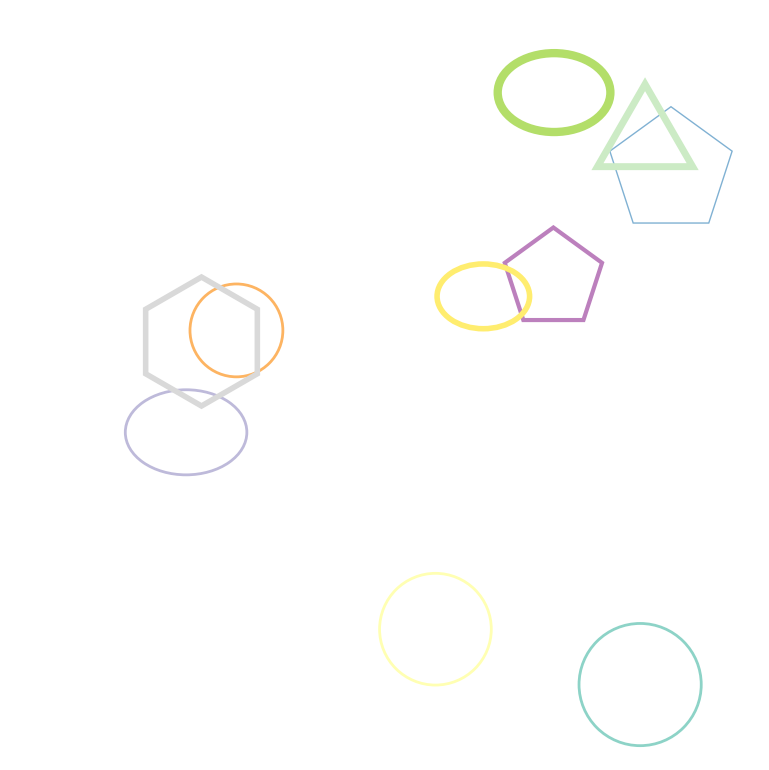[{"shape": "circle", "thickness": 1, "radius": 0.4, "center": [0.831, 0.111]}, {"shape": "circle", "thickness": 1, "radius": 0.36, "center": [0.565, 0.183]}, {"shape": "oval", "thickness": 1, "radius": 0.39, "center": [0.242, 0.439]}, {"shape": "pentagon", "thickness": 0.5, "radius": 0.42, "center": [0.871, 0.778]}, {"shape": "circle", "thickness": 1, "radius": 0.3, "center": [0.307, 0.571]}, {"shape": "oval", "thickness": 3, "radius": 0.37, "center": [0.72, 0.88]}, {"shape": "hexagon", "thickness": 2, "radius": 0.42, "center": [0.262, 0.556]}, {"shape": "pentagon", "thickness": 1.5, "radius": 0.33, "center": [0.719, 0.638]}, {"shape": "triangle", "thickness": 2.5, "radius": 0.36, "center": [0.838, 0.819]}, {"shape": "oval", "thickness": 2, "radius": 0.3, "center": [0.628, 0.615]}]